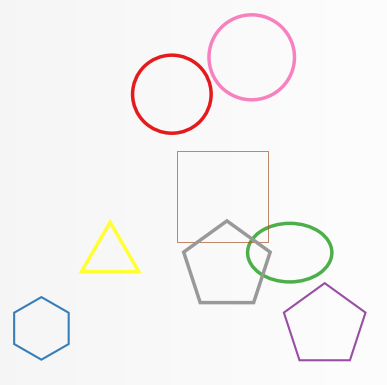[{"shape": "circle", "thickness": 2.5, "radius": 0.51, "center": [0.444, 0.755]}, {"shape": "hexagon", "thickness": 1.5, "radius": 0.41, "center": [0.107, 0.147]}, {"shape": "oval", "thickness": 2.5, "radius": 0.54, "center": [0.748, 0.344]}, {"shape": "pentagon", "thickness": 1.5, "radius": 0.55, "center": [0.838, 0.154]}, {"shape": "triangle", "thickness": 2.5, "radius": 0.43, "center": [0.284, 0.337]}, {"shape": "square", "thickness": 0.5, "radius": 0.59, "center": [0.574, 0.489]}, {"shape": "circle", "thickness": 2.5, "radius": 0.55, "center": [0.65, 0.851]}, {"shape": "pentagon", "thickness": 2.5, "radius": 0.59, "center": [0.586, 0.309]}]